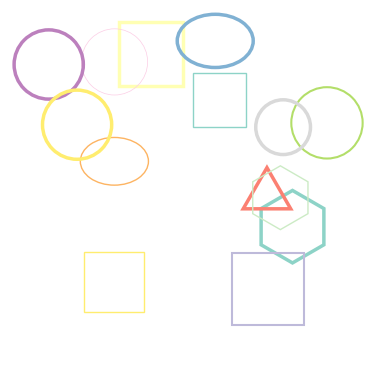[{"shape": "hexagon", "thickness": 2.5, "radius": 0.47, "center": [0.76, 0.411]}, {"shape": "square", "thickness": 1, "radius": 0.35, "center": [0.57, 0.741]}, {"shape": "square", "thickness": 2.5, "radius": 0.41, "center": [0.392, 0.859]}, {"shape": "square", "thickness": 1.5, "radius": 0.47, "center": [0.696, 0.249]}, {"shape": "triangle", "thickness": 2.5, "radius": 0.36, "center": [0.693, 0.493]}, {"shape": "oval", "thickness": 2.5, "radius": 0.49, "center": [0.559, 0.894]}, {"shape": "oval", "thickness": 1, "radius": 0.44, "center": [0.297, 0.581]}, {"shape": "circle", "thickness": 1.5, "radius": 0.46, "center": [0.849, 0.681]}, {"shape": "circle", "thickness": 0.5, "radius": 0.43, "center": [0.298, 0.839]}, {"shape": "circle", "thickness": 2.5, "radius": 0.36, "center": [0.735, 0.67]}, {"shape": "circle", "thickness": 2.5, "radius": 0.45, "center": [0.127, 0.832]}, {"shape": "hexagon", "thickness": 1, "radius": 0.41, "center": [0.728, 0.486]}, {"shape": "circle", "thickness": 2.5, "radius": 0.45, "center": [0.2, 0.676]}, {"shape": "square", "thickness": 1, "radius": 0.39, "center": [0.296, 0.268]}]